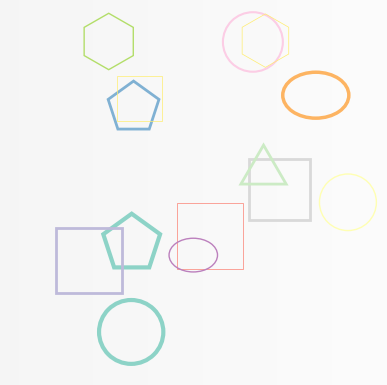[{"shape": "circle", "thickness": 3, "radius": 0.41, "center": [0.339, 0.138]}, {"shape": "pentagon", "thickness": 3, "radius": 0.39, "center": [0.34, 0.368]}, {"shape": "circle", "thickness": 1, "radius": 0.37, "center": [0.898, 0.475]}, {"shape": "square", "thickness": 2, "radius": 0.43, "center": [0.23, 0.324]}, {"shape": "square", "thickness": 0.5, "radius": 0.42, "center": [0.543, 0.387]}, {"shape": "pentagon", "thickness": 2, "radius": 0.34, "center": [0.345, 0.72]}, {"shape": "oval", "thickness": 2.5, "radius": 0.43, "center": [0.815, 0.753]}, {"shape": "hexagon", "thickness": 1, "radius": 0.37, "center": [0.281, 0.892]}, {"shape": "circle", "thickness": 1.5, "radius": 0.39, "center": [0.653, 0.891]}, {"shape": "square", "thickness": 2, "radius": 0.39, "center": [0.722, 0.508]}, {"shape": "oval", "thickness": 1, "radius": 0.31, "center": [0.499, 0.337]}, {"shape": "triangle", "thickness": 2, "radius": 0.34, "center": [0.68, 0.556]}, {"shape": "square", "thickness": 0.5, "radius": 0.29, "center": [0.36, 0.744]}, {"shape": "hexagon", "thickness": 0.5, "radius": 0.35, "center": [0.685, 0.894]}]